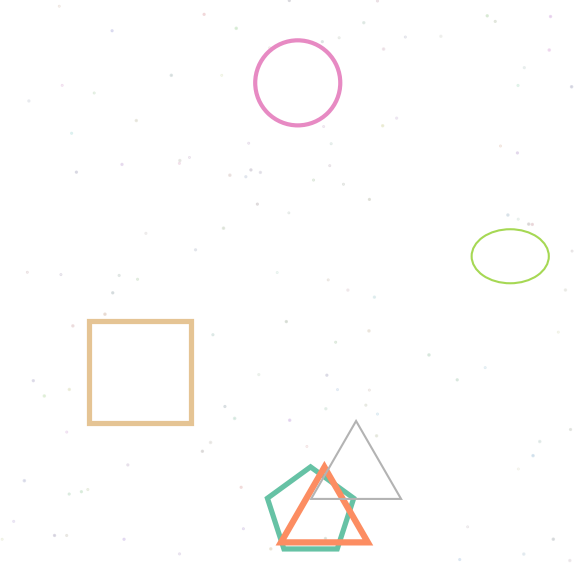[{"shape": "pentagon", "thickness": 2.5, "radius": 0.39, "center": [0.538, 0.112]}, {"shape": "triangle", "thickness": 3, "radius": 0.43, "center": [0.562, 0.103]}, {"shape": "circle", "thickness": 2, "radius": 0.37, "center": [0.516, 0.856]}, {"shape": "oval", "thickness": 1, "radius": 0.33, "center": [0.884, 0.555]}, {"shape": "square", "thickness": 2.5, "radius": 0.44, "center": [0.243, 0.355]}, {"shape": "triangle", "thickness": 1, "radius": 0.45, "center": [0.617, 0.18]}]